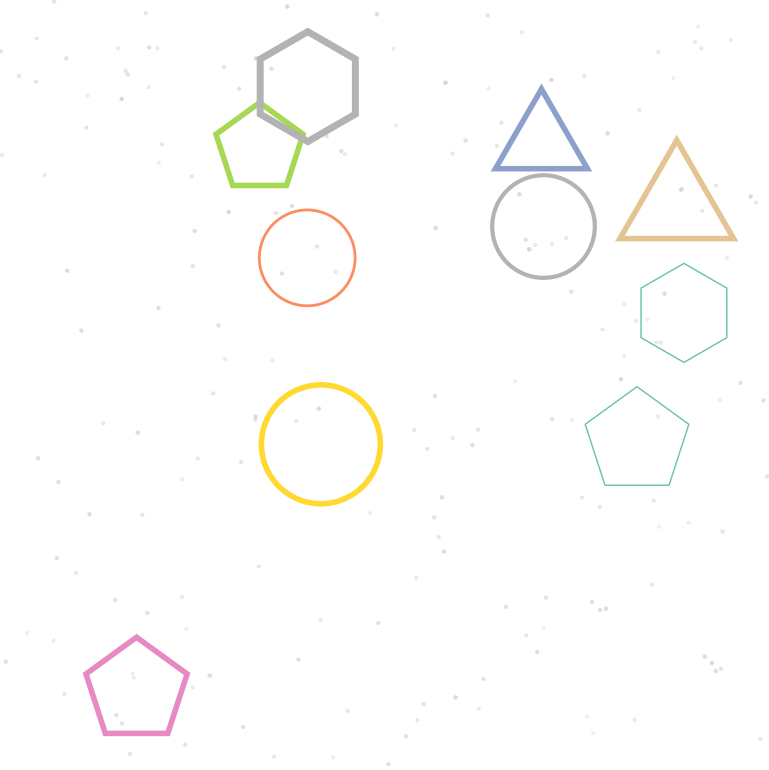[{"shape": "hexagon", "thickness": 0.5, "radius": 0.32, "center": [0.888, 0.594]}, {"shape": "pentagon", "thickness": 0.5, "radius": 0.35, "center": [0.827, 0.427]}, {"shape": "circle", "thickness": 1, "radius": 0.31, "center": [0.399, 0.665]}, {"shape": "triangle", "thickness": 2, "radius": 0.34, "center": [0.703, 0.815]}, {"shape": "pentagon", "thickness": 2, "radius": 0.35, "center": [0.177, 0.103]}, {"shape": "pentagon", "thickness": 2, "radius": 0.3, "center": [0.337, 0.807]}, {"shape": "circle", "thickness": 2, "radius": 0.39, "center": [0.417, 0.423]}, {"shape": "triangle", "thickness": 2, "radius": 0.43, "center": [0.879, 0.733]}, {"shape": "circle", "thickness": 1.5, "radius": 0.33, "center": [0.706, 0.706]}, {"shape": "hexagon", "thickness": 2.5, "radius": 0.36, "center": [0.4, 0.888]}]